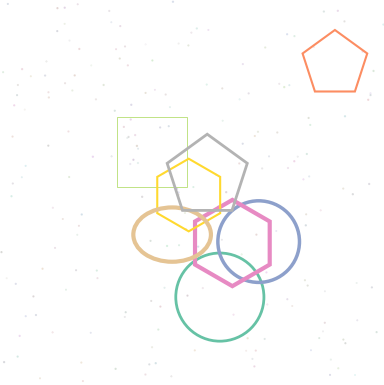[{"shape": "circle", "thickness": 2, "radius": 0.57, "center": [0.571, 0.228]}, {"shape": "pentagon", "thickness": 1.5, "radius": 0.44, "center": [0.87, 0.834]}, {"shape": "circle", "thickness": 2.5, "radius": 0.53, "center": [0.672, 0.372]}, {"shape": "hexagon", "thickness": 3, "radius": 0.56, "center": [0.604, 0.369]}, {"shape": "square", "thickness": 0.5, "radius": 0.45, "center": [0.394, 0.605]}, {"shape": "hexagon", "thickness": 1.5, "radius": 0.47, "center": [0.49, 0.493]}, {"shape": "oval", "thickness": 3, "radius": 0.5, "center": [0.447, 0.391]}, {"shape": "pentagon", "thickness": 2, "radius": 0.55, "center": [0.538, 0.542]}]